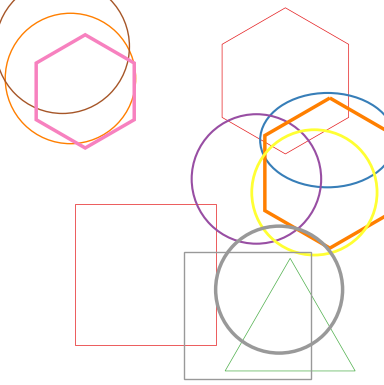[{"shape": "square", "thickness": 0.5, "radius": 0.91, "center": [0.379, 0.287]}, {"shape": "hexagon", "thickness": 0.5, "radius": 0.95, "center": [0.741, 0.79]}, {"shape": "oval", "thickness": 1.5, "radius": 0.88, "center": [0.851, 0.636]}, {"shape": "triangle", "thickness": 0.5, "radius": 0.98, "center": [0.754, 0.134]}, {"shape": "circle", "thickness": 1.5, "radius": 0.84, "center": [0.666, 0.535]}, {"shape": "hexagon", "thickness": 2.5, "radius": 0.97, "center": [0.857, 0.551]}, {"shape": "circle", "thickness": 1, "radius": 0.85, "center": [0.183, 0.796]}, {"shape": "circle", "thickness": 2, "radius": 0.81, "center": [0.817, 0.5]}, {"shape": "circle", "thickness": 1, "radius": 0.87, "center": [0.162, 0.879]}, {"shape": "hexagon", "thickness": 2.5, "radius": 0.74, "center": [0.221, 0.763]}, {"shape": "square", "thickness": 1, "radius": 0.83, "center": [0.643, 0.181]}, {"shape": "circle", "thickness": 2.5, "radius": 0.82, "center": [0.725, 0.248]}]